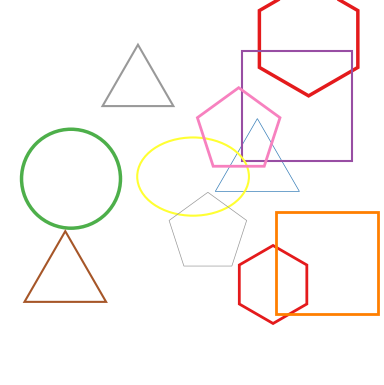[{"shape": "hexagon", "thickness": 2, "radius": 0.51, "center": [0.709, 0.261]}, {"shape": "hexagon", "thickness": 2.5, "radius": 0.74, "center": [0.802, 0.899]}, {"shape": "triangle", "thickness": 0.5, "radius": 0.63, "center": [0.668, 0.566]}, {"shape": "circle", "thickness": 2.5, "radius": 0.64, "center": [0.184, 0.536]}, {"shape": "square", "thickness": 1.5, "radius": 0.71, "center": [0.772, 0.724]}, {"shape": "square", "thickness": 2, "radius": 0.66, "center": [0.849, 0.316]}, {"shape": "oval", "thickness": 1.5, "radius": 0.73, "center": [0.502, 0.541]}, {"shape": "triangle", "thickness": 1.5, "radius": 0.61, "center": [0.17, 0.277]}, {"shape": "pentagon", "thickness": 2, "radius": 0.56, "center": [0.62, 0.659]}, {"shape": "triangle", "thickness": 1.5, "radius": 0.53, "center": [0.358, 0.778]}, {"shape": "pentagon", "thickness": 0.5, "radius": 0.53, "center": [0.54, 0.395]}]